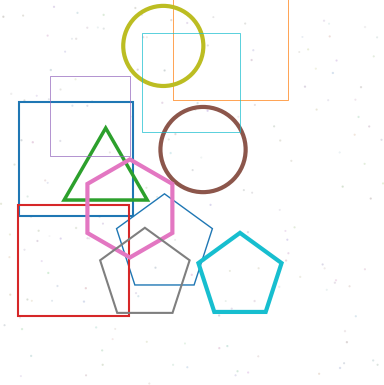[{"shape": "square", "thickness": 1.5, "radius": 0.74, "center": [0.197, 0.586]}, {"shape": "pentagon", "thickness": 1, "radius": 0.65, "center": [0.427, 0.366]}, {"shape": "square", "thickness": 0.5, "radius": 0.75, "center": [0.598, 0.89]}, {"shape": "triangle", "thickness": 2.5, "radius": 0.62, "center": [0.275, 0.543]}, {"shape": "square", "thickness": 1.5, "radius": 0.72, "center": [0.192, 0.323]}, {"shape": "square", "thickness": 0.5, "radius": 0.52, "center": [0.234, 0.699]}, {"shape": "circle", "thickness": 3, "radius": 0.55, "center": [0.527, 0.612]}, {"shape": "hexagon", "thickness": 3, "radius": 0.64, "center": [0.337, 0.459]}, {"shape": "pentagon", "thickness": 1.5, "radius": 0.61, "center": [0.376, 0.286]}, {"shape": "circle", "thickness": 3, "radius": 0.52, "center": [0.424, 0.881]}, {"shape": "pentagon", "thickness": 3, "radius": 0.57, "center": [0.623, 0.282]}, {"shape": "square", "thickness": 0.5, "radius": 0.64, "center": [0.497, 0.786]}]